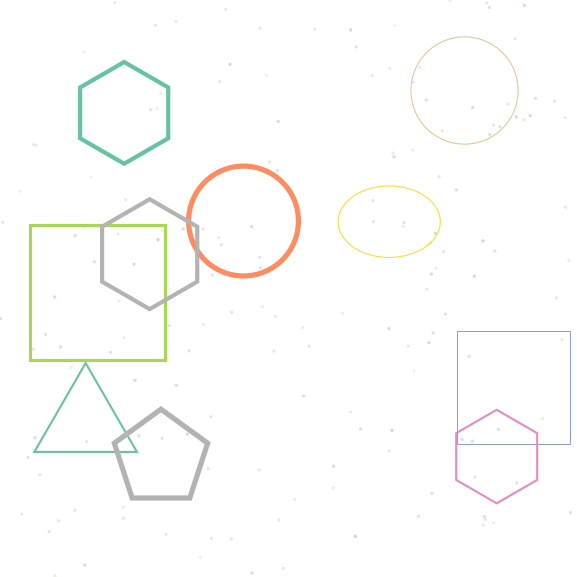[{"shape": "hexagon", "thickness": 2, "radius": 0.44, "center": [0.215, 0.804]}, {"shape": "triangle", "thickness": 1, "radius": 0.51, "center": [0.148, 0.268]}, {"shape": "circle", "thickness": 2.5, "radius": 0.48, "center": [0.422, 0.616]}, {"shape": "square", "thickness": 0.5, "radius": 0.49, "center": [0.889, 0.328]}, {"shape": "hexagon", "thickness": 1, "radius": 0.4, "center": [0.86, 0.209]}, {"shape": "square", "thickness": 1.5, "radius": 0.58, "center": [0.168, 0.492]}, {"shape": "oval", "thickness": 0.5, "radius": 0.44, "center": [0.674, 0.615]}, {"shape": "circle", "thickness": 0.5, "radius": 0.46, "center": [0.804, 0.842]}, {"shape": "pentagon", "thickness": 2.5, "radius": 0.42, "center": [0.279, 0.206]}, {"shape": "hexagon", "thickness": 2, "radius": 0.48, "center": [0.259, 0.559]}]